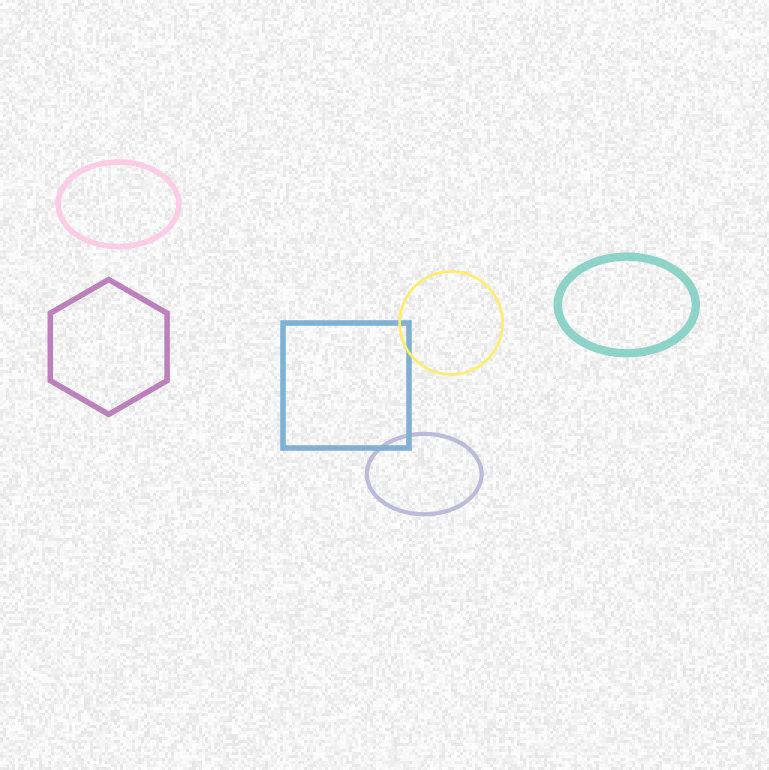[{"shape": "oval", "thickness": 3, "radius": 0.45, "center": [0.814, 0.604]}, {"shape": "oval", "thickness": 1.5, "radius": 0.37, "center": [0.551, 0.384]}, {"shape": "square", "thickness": 2, "radius": 0.41, "center": [0.449, 0.499]}, {"shape": "oval", "thickness": 2, "radius": 0.39, "center": [0.154, 0.735]}, {"shape": "hexagon", "thickness": 2, "radius": 0.44, "center": [0.141, 0.549]}, {"shape": "circle", "thickness": 1, "radius": 0.33, "center": [0.586, 0.581]}]